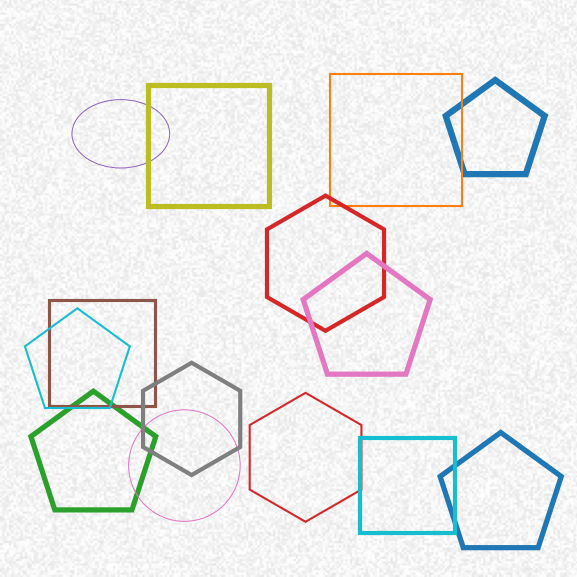[{"shape": "pentagon", "thickness": 3, "radius": 0.45, "center": [0.858, 0.771]}, {"shape": "pentagon", "thickness": 2.5, "radius": 0.55, "center": [0.867, 0.14]}, {"shape": "square", "thickness": 1, "radius": 0.57, "center": [0.686, 0.757]}, {"shape": "pentagon", "thickness": 2.5, "radius": 0.57, "center": [0.162, 0.208]}, {"shape": "hexagon", "thickness": 2, "radius": 0.59, "center": [0.564, 0.543]}, {"shape": "hexagon", "thickness": 1, "radius": 0.56, "center": [0.529, 0.207]}, {"shape": "oval", "thickness": 0.5, "radius": 0.42, "center": [0.209, 0.767]}, {"shape": "square", "thickness": 1.5, "radius": 0.46, "center": [0.177, 0.387]}, {"shape": "circle", "thickness": 0.5, "radius": 0.48, "center": [0.319, 0.193]}, {"shape": "pentagon", "thickness": 2.5, "radius": 0.58, "center": [0.635, 0.445]}, {"shape": "hexagon", "thickness": 2, "radius": 0.49, "center": [0.332, 0.274]}, {"shape": "square", "thickness": 2.5, "radius": 0.52, "center": [0.361, 0.747]}, {"shape": "pentagon", "thickness": 1, "radius": 0.48, "center": [0.134, 0.37]}, {"shape": "square", "thickness": 2, "radius": 0.41, "center": [0.706, 0.158]}]